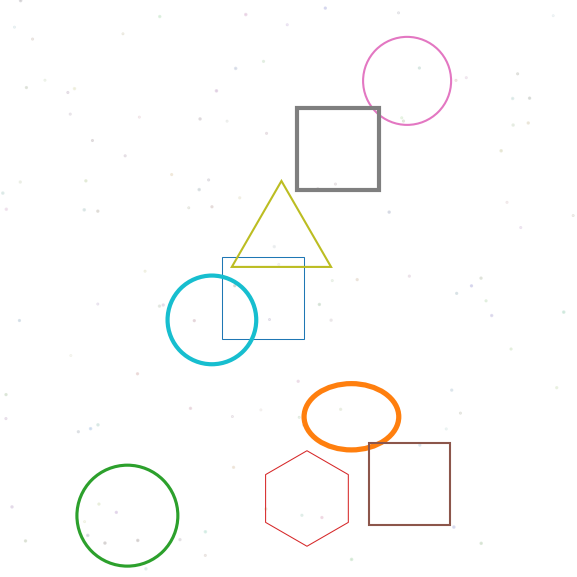[{"shape": "square", "thickness": 0.5, "radius": 0.36, "center": [0.455, 0.483]}, {"shape": "oval", "thickness": 2.5, "radius": 0.41, "center": [0.609, 0.277]}, {"shape": "circle", "thickness": 1.5, "radius": 0.44, "center": [0.221, 0.106]}, {"shape": "hexagon", "thickness": 0.5, "radius": 0.41, "center": [0.532, 0.136]}, {"shape": "square", "thickness": 1, "radius": 0.35, "center": [0.709, 0.161]}, {"shape": "circle", "thickness": 1, "radius": 0.38, "center": [0.705, 0.859]}, {"shape": "square", "thickness": 2, "radius": 0.36, "center": [0.585, 0.741]}, {"shape": "triangle", "thickness": 1, "radius": 0.5, "center": [0.487, 0.587]}, {"shape": "circle", "thickness": 2, "radius": 0.38, "center": [0.367, 0.445]}]